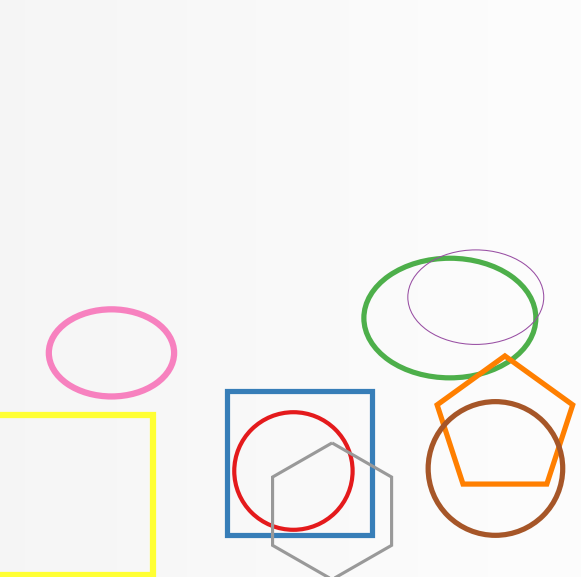[{"shape": "circle", "thickness": 2, "radius": 0.51, "center": [0.505, 0.184]}, {"shape": "square", "thickness": 2.5, "radius": 0.63, "center": [0.515, 0.198]}, {"shape": "oval", "thickness": 2.5, "radius": 0.74, "center": [0.774, 0.448]}, {"shape": "oval", "thickness": 0.5, "radius": 0.58, "center": [0.819, 0.485]}, {"shape": "pentagon", "thickness": 2.5, "radius": 0.61, "center": [0.869, 0.26]}, {"shape": "square", "thickness": 3, "radius": 0.69, "center": [0.125, 0.142]}, {"shape": "circle", "thickness": 2.5, "radius": 0.58, "center": [0.852, 0.188]}, {"shape": "oval", "thickness": 3, "radius": 0.54, "center": [0.192, 0.388]}, {"shape": "hexagon", "thickness": 1.5, "radius": 0.59, "center": [0.571, 0.114]}]